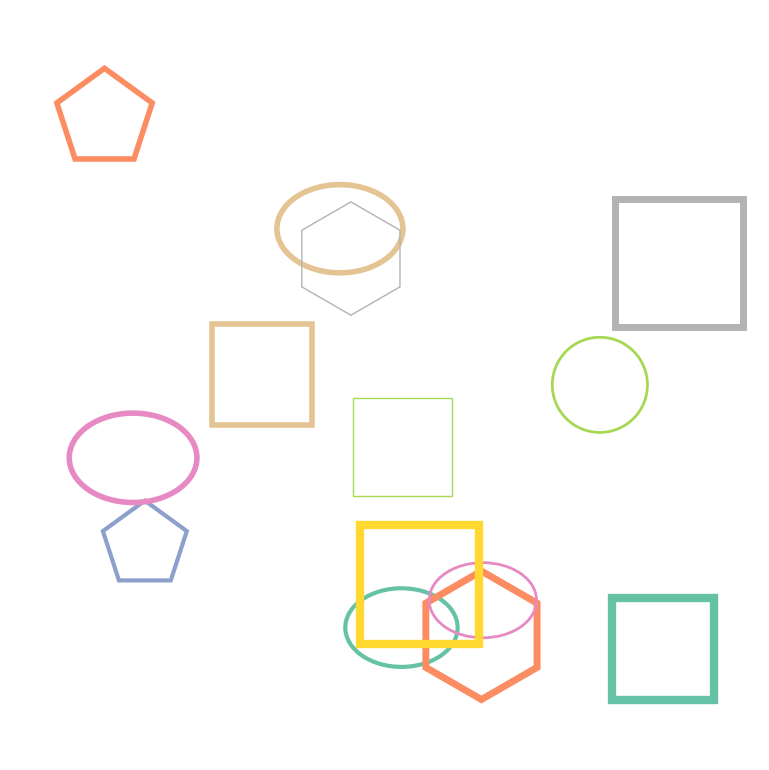[{"shape": "square", "thickness": 3, "radius": 0.33, "center": [0.861, 0.157]}, {"shape": "oval", "thickness": 1.5, "radius": 0.36, "center": [0.521, 0.185]}, {"shape": "pentagon", "thickness": 2, "radius": 0.33, "center": [0.136, 0.846]}, {"shape": "hexagon", "thickness": 2.5, "radius": 0.42, "center": [0.625, 0.175]}, {"shape": "pentagon", "thickness": 1.5, "radius": 0.29, "center": [0.188, 0.293]}, {"shape": "oval", "thickness": 2, "radius": 0.41, "center": [0.173, 0.405]}, {"shape": "oval", "thickness": 1, "radius": 0.35, "center": [0.627, 0.22]}, {"shape": "circle", "thickness": 1, "radius": 0.31, "center": [0.779, 0.5]}, {"shape": "square", "thickness": 0.5, "radius": 0.32, "center": [0.523, 0.419]}, {"shape": "square", "thickness": 3, "radius": 0.39, "center": [0.544, 0.241]}, {"shape": "square", "thickness": 2, "radius": 0.33, "center": [0.34, 0.513]}, {"shape": "oval", "thickness": 2, "radius": 0.41, "center": [0.441, 0.703]}, {"shape": "square", "thickness": 2.5, "radius": 0.42, "center": [0.882, 0.658]}, {"shape": "hexagon", "thickness": 0.5, "radius": 0.37, "center": [0.456, 0.664]}]